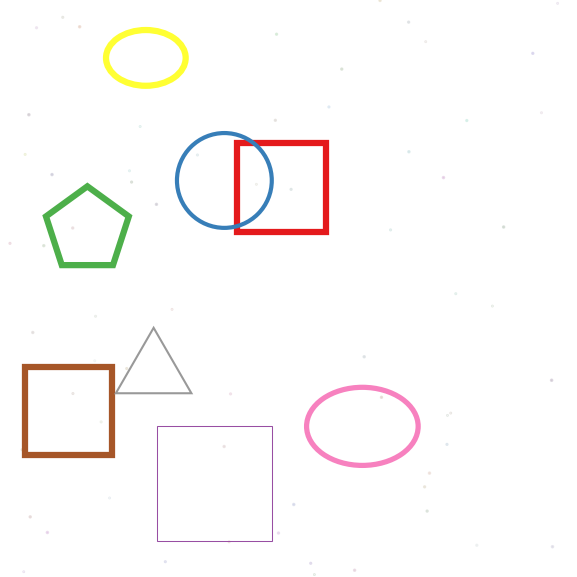[{"shape": "square", "thickness": 3, "radius": 0.38, "center": [0.488, 0.675]}, {"shape": "circle", "thickness": 2, "radius": 0.41, "center": [0.389, 0.687]}, {"shape": "pentagon", "thickness": 3, "radius": 0.38, "center": [0.151, 0.601]}, {"shape": "square", "thickness": 0.5, "radius": 0.5, "center": [0.371, 0.162]}, {"shape": "oval", "thickness": 3, "radius": 0.34, "center": [0.253, 0.899]}, {"shape": "square", "thickness": 3, "radius": 0.38, "center": [0.118, 0.287]}, {"shape": "oval", "thickness": 2.5, "radius": 0.48, "center": [0.627, 0.261]}, {"shape": "triangle", "thickness": 1, "radius": 0.38, "center": [0.266, 0.356]}]